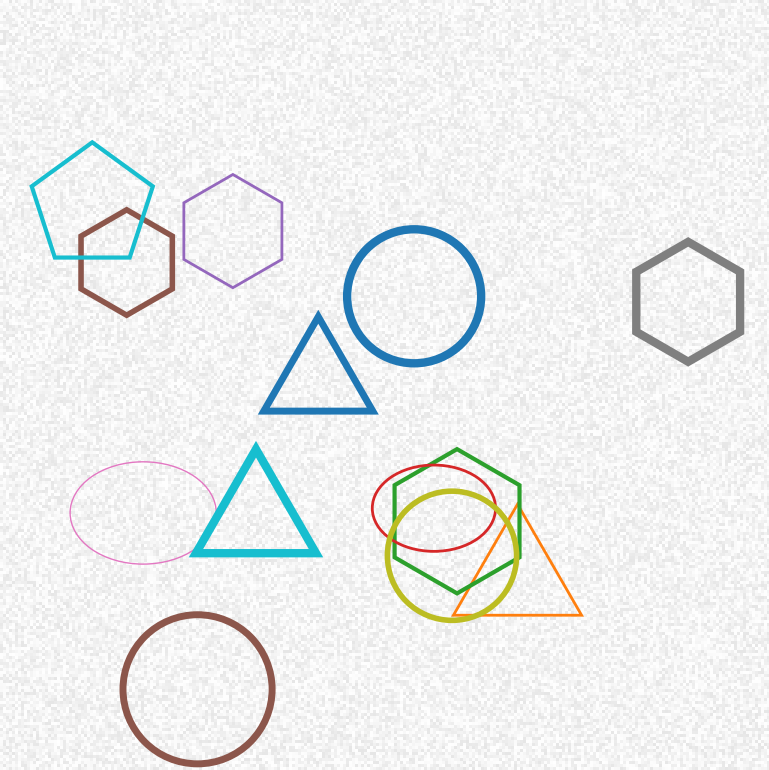[{"shape": "circle", "thickness": 3, "radius": 0.44, "center": [0.538, 0.615]}, {"shape": "triangle", "thickness": 2.5, "radius": 0.41, "center": [0.413, 0.507]}, {"shape": "triangle", "thickness": 1, "radius": 0.48, "center": [0.672, 0.249]}, {"shape": "hexagon", "thickness": 1.5, "radius": 0.47, "center": [0.594, 0.323]}, {"shape": "oval", "thickness": 1, "radius": 0.4, "center": [0.564, 0.34]}, {"shape": "hexagon", "thickness": 1, "radius": 0.37, "center": [0.302, 0.7]}, {"shape": "hexagon", "thickness": 2, "radius": 0.34, "center": [0.165, 0.659]}, {"shape": "circle", "thickness": 2.5, "radius": 0.48, "center": [0.257, 0.105]}, {"shape": "oval", "thickness": 0.5, "radius": 0.47, "center": [0.186, 0.334]}, {"shape": "hexagon", "thickness": 3, "radius": 0.39, "center": [0.894, 0.608]}, {"shape": "circle", "thickness": 2, "radius": 0.42, "center": [0.587, 0.278]}, {"shape": "pentagon", "thickness": 1.5, "radius": 0.41, "center": [0.12, 0.732]}, {"shape": "triangle", "thickness": 3, "radius": 0.45, "center": [0.332, 0.327]}]